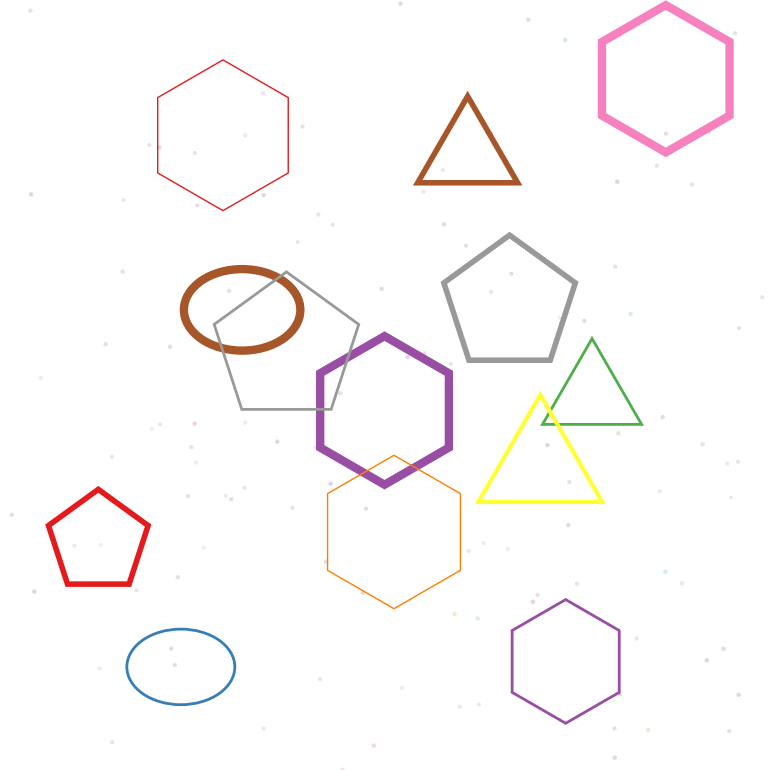[{"shape": "hexagon", "thickness": 0.5, "radius": 0.49, "center": [0.29, 0.824]}, {"shape": "pentagon", "thickness": 2, "radius": 0.34, "center": [0.128, 0.296]}, {"shape": "oval", "thickness": 1, "radius": 0.35, "center": [0.235, 0.134]}, {"shape": "triangle", "thickness": 1, "radius": 0.37, "center": [0.769, 0.486]}, {"shape": "hexagon", "thickness": 3, "radius": 0.48, "center": [0.499, 0.467]}, {"shape": "hexagon", "thickness": 1, "radius": 0.4, "center": [0.735, 0.141]}, {"shape": "hexagon", "thickness": 0.5, "radius": 0.5, "center": [0.512, 0.309]}, {"shape": "triangle", "thickness": 1.5, "radius": 0.46, "center": [0.702, 0.394]}, {"shape": "oval", "thickness": 3, "radius": 0.38, "center": [0.314, 0.598]}, {"shape": "triangle", "thickness": 2, "radius": 0.37, "center": [0.607, 0.8]}, {"shape": "hexagon", "thickness": 3, "radius": 0.48, "center": [0.865, 0.898]}, {"shape": "pentagon", "thickness": 2, "radius": 0.45, "center": [0.662, 0.605]}, {"shape": "pentagon", "thickness": 1, "radius": 0.49, "center": [0.372, 0.548]}]